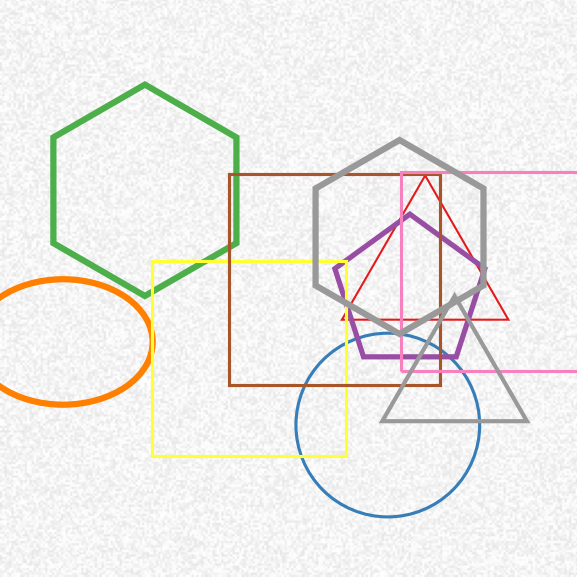[{"shape": "triangle", "thickness": 1, "radius": 0.83, "center": [0.736, 0.529]}, {"shape": "circle", "thickness": 1.5, "radius": 0.8, "center": [0.672, 0.263]}, {"shape": "hexagon", "thickness": 3, "radius": 0.92, "center": [0.251, 0.67]}, {"shape": "pentagon", "thickness": 2.5, "radius": 0.68, "center": [0.71, 0.492]}, {"shape": "oval", "thickness": 3, "radius": 0.78, "center": [0.109, 0.407]}, {"shape": "square", "thickness": 1.5, "radius": 0.84, "center": [0.431, 0.378]}, {"shape": "square", "thickness": 1.5, "radius": 0.91, "center": [0.579, 0.515]}, {"shape": "square", "thickness": 1.5, "radius": 0.86, "center": [0.867, 0.529]}, {"shape": "triangle", "thickness": 2, "radius": 0.72, "center": [0.787, 0.342]}, {"shape": "hexagon", "thickness": 3, "radius": 0.84, "center": [0.692, 0.589]}]